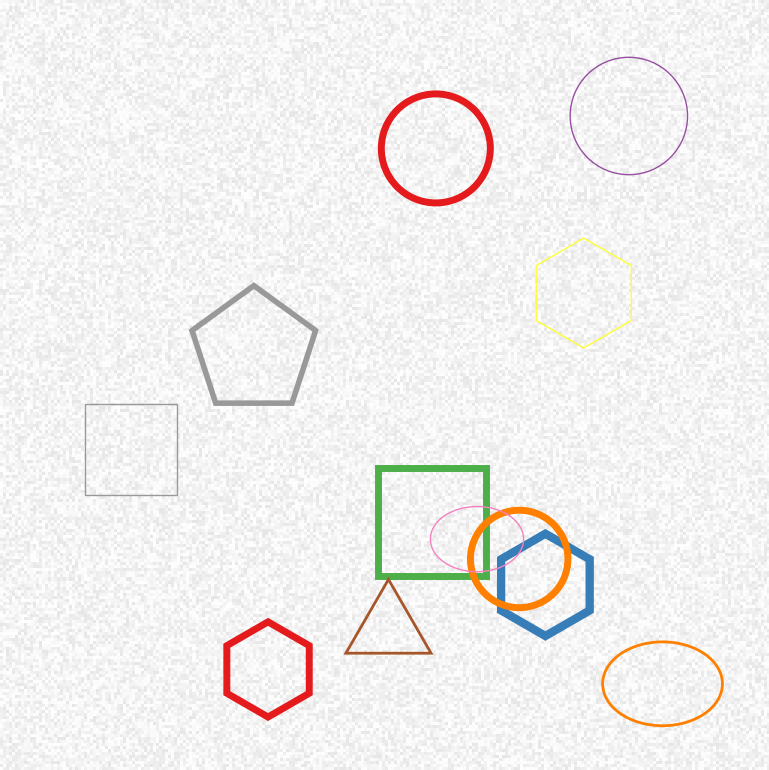[{"shape": "hexagon", "thickness": 2.5, "radius": 0.31, "center": [0.348, 0.131]}, {"shape": "circle", "thickness": 2.5, "radius": 0.35, "center": [0.566, 0.807]}, {"shape": "hexagon", "thickness": 3, "radius": 0.33, "center": [0.708, 0.24]}, {"shape": "square", "thickness": 2.5, "radius": 0.35, "center": [0.561, 0.322]}, {"shape": "circle", "thickness": 0.5, "radius": 0.38, "center": [0.817, 0.849]}, {"shape": "oval", "thickness": 1, "radius": 0.39, "center": [0.86, 0.112]}, {"shape": "circle", "thickness": 2.5, "radius": 0.32, "center": [0.674, 0.274]}, {"shape": "hexagon", "thickness": 0.5, "radius": 0.36, "center": [0.758, 0.619]}, {"shape": "triangle", "thickness": 1, "radius": 0.32, "center": [0.505, 0.184]}, {"shape": "oval", "thickness": 0.5, "radius": 0.3, "center": [0.619, 0.3]}, {"shape": "pentagon", "thickness": 2, "radius": 0.42, "center": [0.33, 0.545]}, {"shape": "square", "thickness": 0.5, "radius": 0.3, "center": [0.17, 0.416]}]